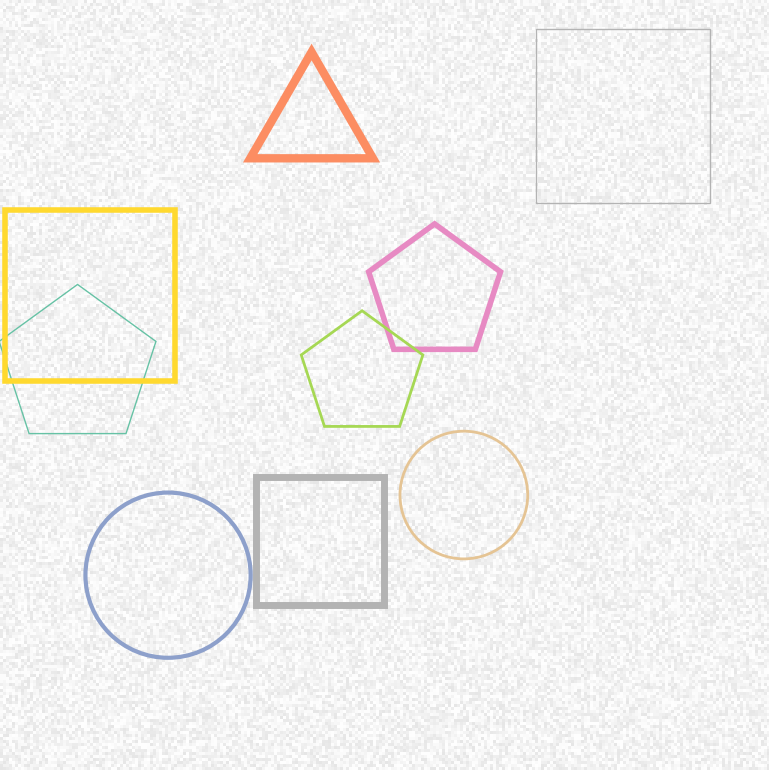[{"shape": "pentagon", "thickness": 0.5, "radius": 0.54, "center": [0.101, 0.524]}, {"shape": "triangle", "thickness": 3, "radius": 0.46, "center": [0.405, 0.84]}, {"shape": "circle", "thickness": 1.5, "radius": 0.54, "center": [0.218, 0.253]}, {"shape": "pentagon", "thickness": 2, "radius": 0.45, "center": [0.564, 0.619]}, {"shape": "pentagon", "thickness": 1, "radius": 0.42, "center": [0.47, 0.513]}, {"shape": "square", "thickness": 2, "radius": 0.55, "center": [0.117, 0.616]}, {"shape": "circle", "thickness": 1, "radius": 0.41, "center": [0.602, 0.357]}, {"shape": "square", "thickness": 2.5, "radius": 0.41, "center": [0.415, 0.298]}, {"shape": "square", "thickness": 0.5, "radius": 0.56, "center": [0.809, 0.85]}]